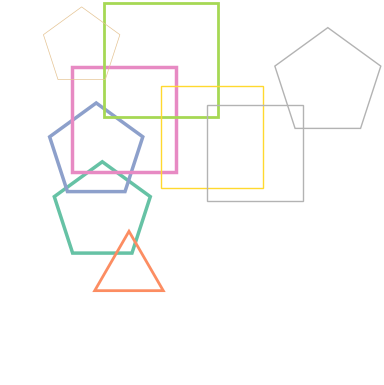[{"shape": "pentagon", "thickness": 2.5, "radius": 0.66, "center": [0.266, 0.449]}, {"shape": "triangle", "thickness": 2, "radius": 0.51, "center": [0.335, 0.296]}, {"shape": "pentagon", "thickness": 2.5, "radius": 0.64, "center": [0.25, 0.605]}, {"shape": "square", "thickness": 2.5, "radius": 0.68, "center": [0.322, 0.689]}, {"shape": "square", "thickness": 2, "radius": 0.74, "center": [0.417, 0.844]}, {"shape": "square", "thickness": 1, "radius": 0.66, "center": [0.552, 0.644]}, {"shape": "pentagon", "thickness": 0.5, "radius": 0.52, "center": [0.212, 0.878]}, {"shape": "square", "thickness": 1, "radius": 0.63, "center": [0.662, 0.603]}, {"shape": "pentagon", "thickness": 1, "radius": 0.72, "center": [0.851, 0.784]}]